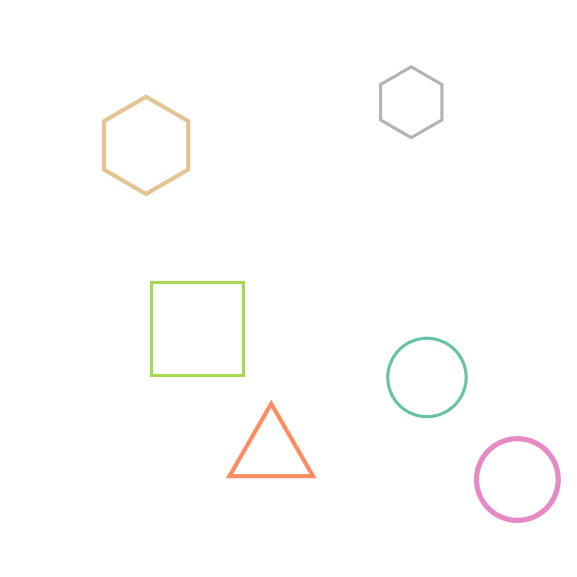[{"shape": "circle", "thickness": 1.5, "radius": 0.34, "center": [0.739, 0.346]}, {"shape": "triangle", "thickness": 2, "radius": 0.42, "center": [0.47, 0.216]}, {"shape": "circle", "thickness": 2.5, "radius": 0.35, "center": [0.896, 0.169]}, {"shape": "square", "thickness": 1.5, "radius": 0.4, "center": [0.341, 0.43]}, {"shape": "hexagon", "thickness": 2, "radius": 0.42, "center": [0.253, 0.747]}, {"shape": "hexagon", "thickness": 1.5, "radius": 0.31, "center": [0.712, 0.822]}]